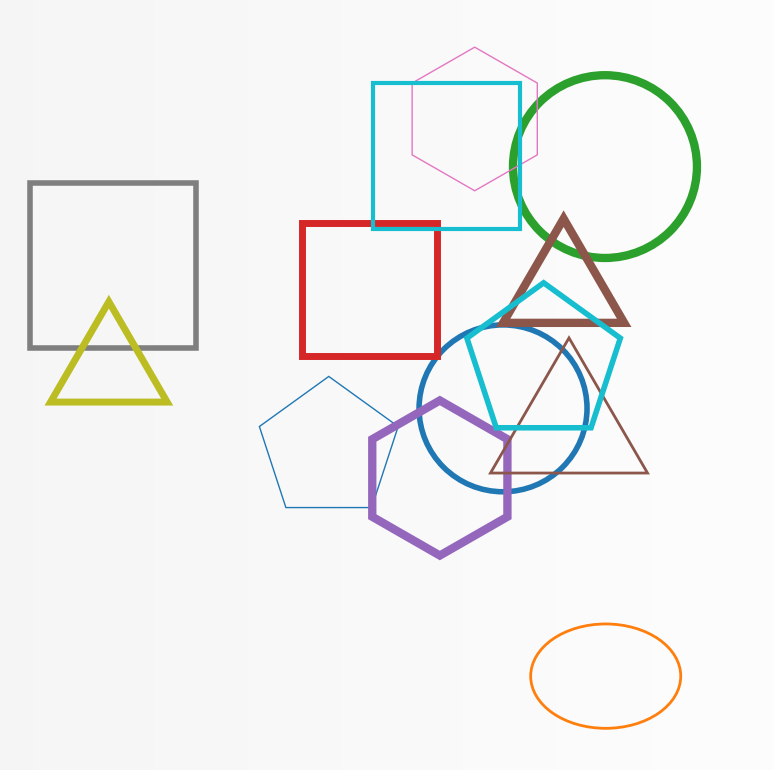[{"shape": "circle", "thickness": 2, "radius": 0.54, "center": [0.649, 0.47]}, {"shape": "pentagon", "thickness": 0.5, "radius": 0.47, "center": [0.424, 0.417]}, {"shape": "oval", "thickness": 1, "radius": 0.48, "center": [0.782, 0.122]}, {"shape": "circle", "thickness": 3, "radius": 0.59, "center": [0.781, 0.784]}, {"shape": "square", "thickness": 2.5, "radius": 0.43, "center": [0.477, 0.624]}, {"shape": "hexagon", "thickness": 3, "radius": 0.5, "center": [0.568, 0.379]}, {"shape": "triangle", "thickness": 3, "radius": 0.45, "center": [0.727, 0.626]}, {"shape": "triangle", "thickness": 1, "radius": 0.58, "center": [0.734, 0.444]}, {"shape": "hexagon", "thickness": 0.5, "radius": 0.47, "center": [0.613, 0.846]}, {"shape": "square", "thickness": 2, "radius": 0.54, "center": [0.146, 0.655]}, {"shape": "triangle", "thickness": 2.5, "radius": 0.43, "center": [0.14, 0.521]}, {"shape": "pentagon", "thickness": 2, "radius": 0.52, "center": [0.701, 0.529]}, {"shape": "square", "thickness": 1.5, "radius": 0.48, "center": [0.576, 0.797]}]